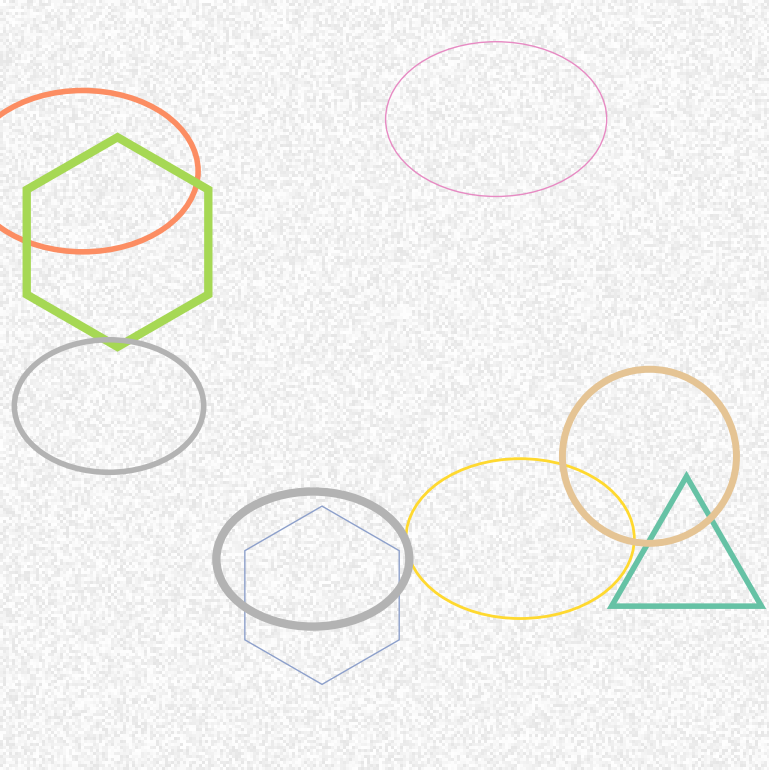[{"shape": "triangle", "thickness": 2, "radius": 0.56, "center": [0.892, 0.269]}, {"shape": "oval", "thickness": 2, "radius": 0.75, "center": [0.108, 0.778]}, {"shape": "hexagon", "thickness": 0.5, "radius": 0.58, "center": [0.418, 0.227]}, {"shape": "oval", "thickness": 0.5, "radius": 0.72, "center": [0.644, 0.845]}, {"shape": "hexagon", "thickness": 3, "radius": 0.68, "center": [0.153, 0.686]}, {"shape": "oval", "thickness": 1, "radius": 0.74, "center": [0.675, 0.301]}, {"shape": "circle", "thickness": 2.5, "radius": 0.57, "center": [0.843, 0.407]}, {"shape": "oval", "thickness": 2, "radius": 0.61, "center": [0.142, 0.473]}, {"shape": "oval", "thickness": 3, "radius": 0.63, "center": [0.406, 0.274]}]